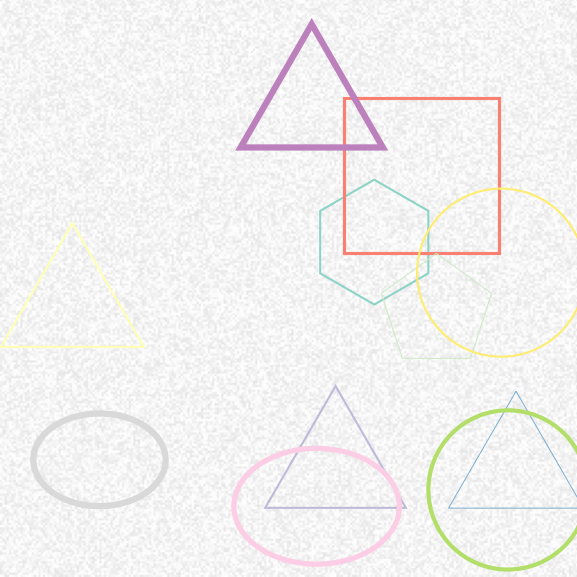[{"shape": "hexagon", "thickness": 1, "radius": 0.54, "center": [0.648, 0.58]}, {"shape": "triangle", "thickness": 1, "radius": 0.71, "center": [0.125, 0.47]}, {"shape": "triangle", "thickness": 1, "radius": 0.7, "center": [0.581, 0.19]}, {"shape": "square", "thickness": 1.5, "radius": 0.67, "center": [0.73, 0.695]}, {"shape": "triangle", "thickness": 0.5, "radius": 0.67, "center": [0.894, 0.187]}, {"shape": "circle", "thickness": 2, "radius": 0.69, "center": [0.88, 0.151]}, {"shape": "oval", "thickness": 2.5, "radius": 0.72, "center": [0.548, 0.122]}, {"shape": "oval", "thickness": 3, "radius": 0.57, "center": [0.172, 0.203]}, {"shape": "triangle", "thickness": 3, "radius": 0.71, "center": [0.54, 0.815]}, {"shape": "pentagon", "thickness": 0.5, "radius": 0.5, "center": [0.756, 0.46]}, {"shape": "circle", "thickness": 1, "radius": 0.73, "center": [0.868, 0.527]}]